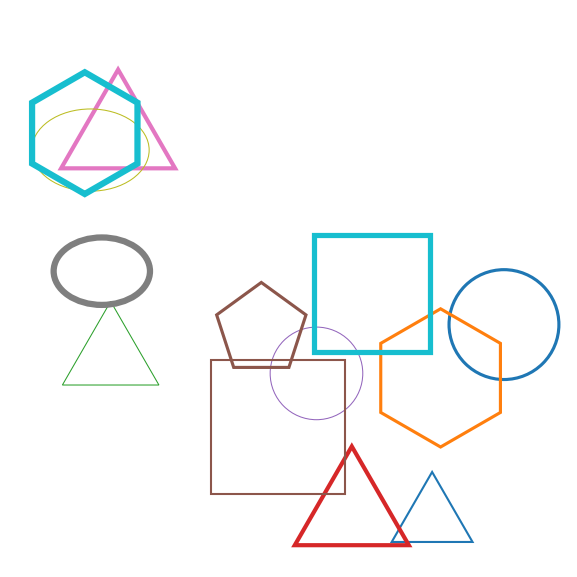[{"shape": "circle", "thickness": 1.5, "radius": 0.48, "center": [0.873, 0.437]}, {"shape": "triangle", "thickness": 1, "radius": 0.4, "center": [0.748, 0.101]}, {"shape": "hexagon", "thickness": 1.5, "radius": 0.6, "center": [0.763, 0.345]}, {"shape": "triangle", "thickness": 0.5, "radius": 0.48, "center": [0.192, 0.381]}, {"shape": "triangle", "thickness": 2, "radius": 0.57, "center": [0.609, 0.112]}, {"shape": "circle", "thickness": 0.5, "radius": 0.4, "center": [0.548, 0.353]}, {"shape": "square", "thickness": 1, "radius": 0.58, "center": [0.481, 0.26]}, {"shape": "pentagon", "thickness": 1.5, "radius": 0.41, "center": [0.452, 0.429]}, {"shape": "triangle", "thickness": 2, "radius": 0.57, "center": [0.204, 0.765]}, {"shape": "oval", "thickness": 3, "radius": 0.42, "center": [0.176, 0.53]}, {"shape": "oval", "thickness": 0.5, "radius": 0.51, "center": [0.157, 0.739]}, {"shape": "square", "thickness": 2.5, "radius": 0.5, "center": [0.644, 0.491]}, {"shape": "hexagon", "thickness": 3, "radius": 0.53, "center": [0.147, 0.769]}]